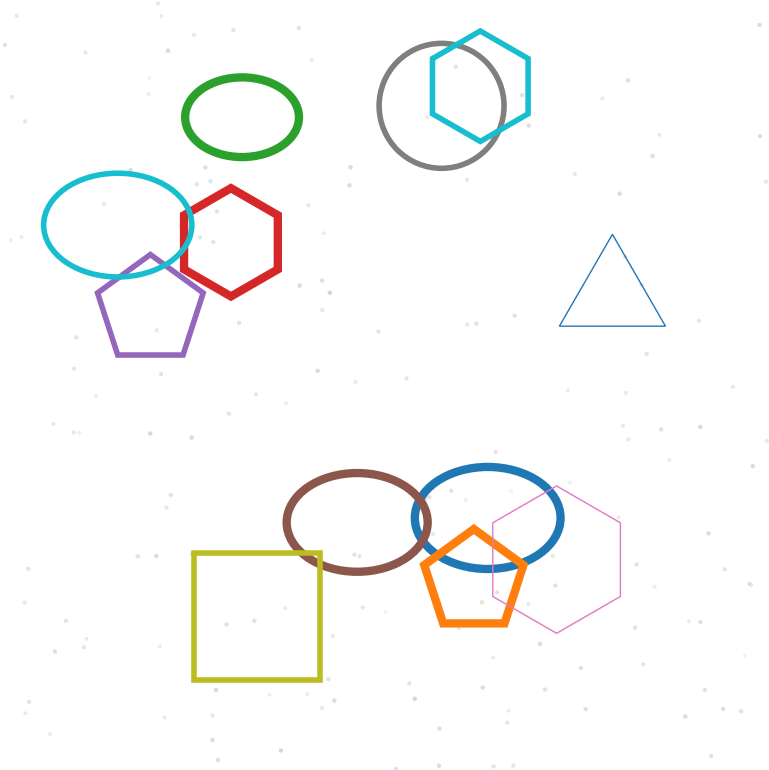[{"shape": "triangle", "thickness": 0.5, "radius": 0.4, "center": [0.795, 0.616]}, {"shape": "oval", "thickness": 3, "radius": 0.47, "center": [0.633, 0.327]}, {"shape": "pentagon", "thickness": 3, "radius": 0.34, "center": [0.615, 0.245]}, {"shape": "oval", "thickness": 3, "radius": 0.37, "center": [0.314, 0.848]}, {"shape": "hexagon", "thickness": 3, "radius": 0.35, "center": [0.3, 0.685]}, {"shape": "pentagon", "thickness": 2, "radius": 0.36, "center": [0.195, 0.597]}, {"shape": "oval", "thickness": 3, "radius": 0.46, "center": [0.464, 0.322]}, {"shape": "hexagon", "thickness": 0.5, "radius": 0.48, "center": [0.723, 0.273]}, {"shape": "circle", "thickness": 2, "radius": 0.41, "center": [0.573, 0.863]}, {"shape": "square", "thickness": 2, "radius": 0.41, "center": [0.334, 0.2]}, {"shape": "oval", "thickness": 2, "radius": 0.48, "center": [0.153, 0.708]}, {"shape": "hexagon", "thickness": 2, "radius": 0.36, "center": [0.624, 0.888]}]